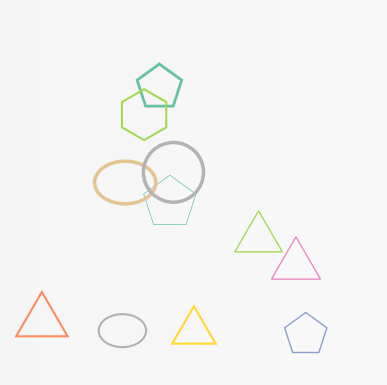[{"shape": "pentagon", "thickness": 0.5, "radius": 0.35, "center": [0.438, 0.474]}, {"shape": "pentagon", "thickness": 2, "radius": 0.3, "center": [0.411, 0.773]}, {"shape": "triangle", "thickness": 1.5, "radius": 0.38, "center": [0.108, 0.165]}, {"shape": "pentagon", "thickness": 1, "radius": 0.29, "center": [0.789, 0.131]}, {"shape": "triangle", "thickness": 1, "radius": 0.37, "center": [0.764, 0.312]}, {"shape": "hexagon", "thickness": 1.5, "radius": 0.33, "center": [0.372, 0.702]}, {"shape": "triangle", "thickness": 1, "radius": 0.36, "center": [0.667, 0.381]}, {"shape": "triangle", "thickness": 1.5, "radius": 0.32, "center": [0.501, 0.14]}, {"shape": "oval", "thickness": 2.5, "radius": 0.4, "center": [0.323, 0.526]}, {"shape": "circle", "thickness": 2.5, "radius": 0.39, "center": [0.448, 0.552]}, {"shape": "oval", "thickness": 1.5, "radius": 0.31, "center": [0.316, 0.141]}]